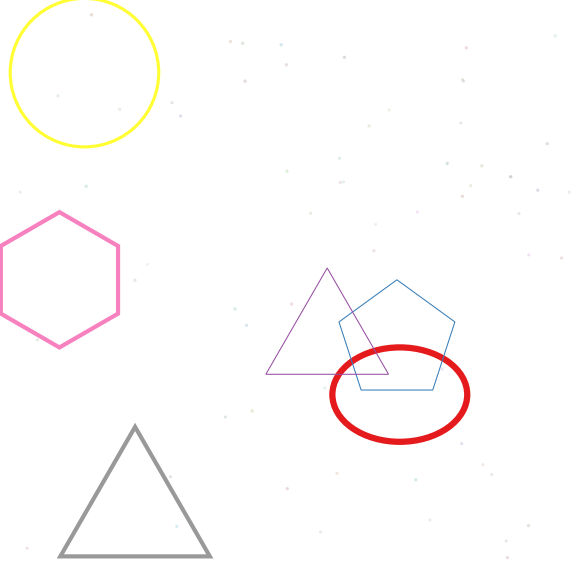[{"shape": "oval", "thickness": 3, "radius": 0.58, "center": [0.692, 0.316]}, {"shape": "pentagon", "thickness": 0.5, "radius": 0.53, "center": [0.687, 0.409]}, {"shape": "triangle", "thickness": 0.5, "radius": 0.61, "center": [0.567, 0.412]}, {"shape": "circle", "thickness": 1.5, "radius": 0.64, "center": [0.146, 0.873]}, {"shape": "hexagon", "thickness": 2, "radius": 0.59, "center": [0.103, 0.515]}, {"shape": "triangle", "thickness": 2, "radius": 0.75, "center": [0.234, 0.11]}]